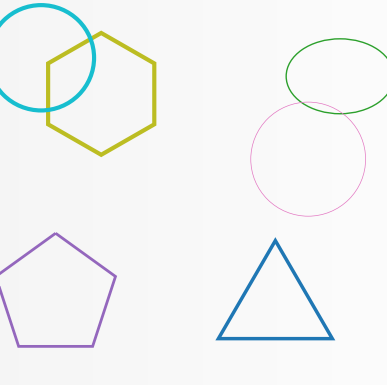[{"shape": "triangle", "thickness": 2.5, "radius": 0.85, "center": [0.711, 0.205]}, {"shape": "oval", "thickness": 1, "radius": 0.69, "center": [0.877, 0.802]}, {"shape": "pentagon", "thickness": 2, "radius": 0.81, "center": [0.144, 0.232]}, {"shape": "circle", "thickness": 0.5, "radius": 0.74, "center": [0.795, 0.587]}, {"shape": "hexagon", "thickness": 3, "radius": 0.79, "center": [0.261, 0.756]}, {"shape": "circle", "thickness": 3, "radius": 0.68, "center": [0.106, 0.85]}]